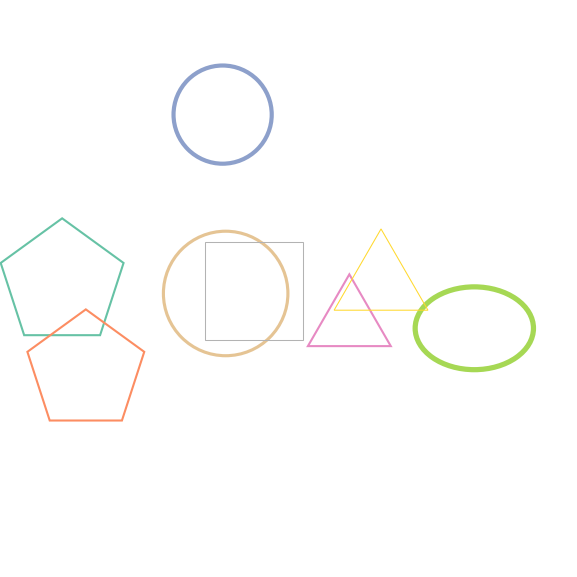[{"shape": "pentagon", "thickness": 1, "radius": 0.56, "center": [0.108, 0.509]}, {"shape": "pentagon", "thickness": 1, "radius": 0.53, "center": [0.149, 0.357]}, {"shape": "circle", "thickness": 2, "radius": 0.43, "center": [0.386, 0.801]}, {"shape": "triangle", "thickness": 1, "radius": 0.41, "center": [0.605, 0.441]}, {"shape": "oval", "thickness": 2.5, "radius": 0.51, "center": [0.821, 0.431]}, {"shape": "triangle", "thickness": 0.5, "radius": 0.47, "center": [0.66, 0.509]}, {"shape": "circle", "thickness": 1.5, "radius": 0.54, "center": [0.391, 0.491]}, {"shape": "square", "thickness": 0.5, "radius": 0.42, "center": [0.44, 0.495]}]